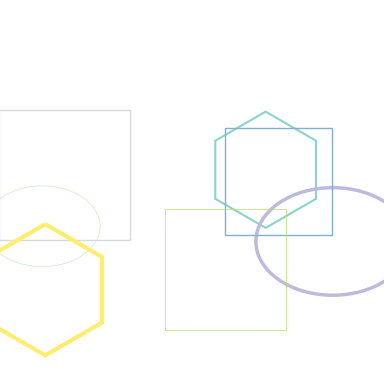[{"shape": "hexagon", "thickness": 1.5, "radius": 0.75, "center": [0.69, 0.559]}, {"shape": "oval", "thickness": 2.5, "radius": 1.0, "center": [0.864, 0.373]}, {"shape": "square", "thickness": 1, "radius": 0.7, "center": [0.724, 0.528]}, {"shape": "square", "thickness": 0.5, "radius": 0.78, "center": [0.586, 0.3]}, {"shape": "square", "thickness": 1, "radius": 0.85, "center": [0.168, 0.545]}, {"shape": "oval", "thickness": 0.5, "radius": 0.75, "center": [0.11, 0.412]}, {"shape": "hexagon", "thickness": 3, "radius": 0.85, "center": [0.118, 0.247]}]